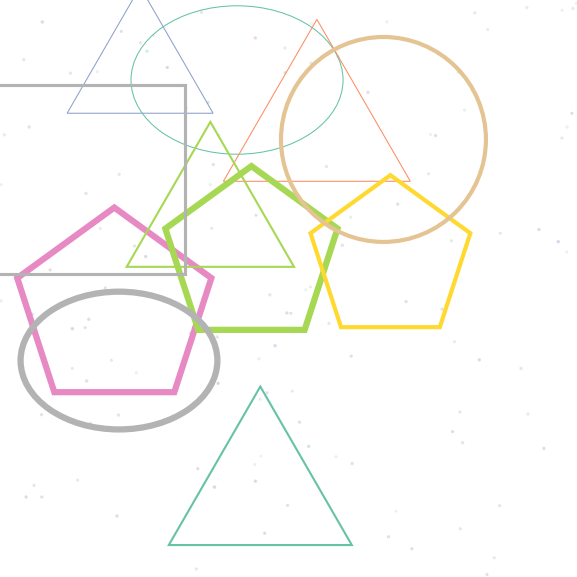[{"shape": "triangle", "thickness": 1, "radius": 0.91, "center": [0.451, 0.147]}, {"shape": "oval", "thickness": 0.5, "radius": 0.92, "center": [0.41, 0.861]}, {"shape": "triangle", "thickness": 0.5, "radius": 0.93, "center": [0.549, 0.779]}, {"shape": "triangle", "thickness": 0.5, "radius": 0.73, "center": [0.243, 0.876]}, {"shape": "pentagon", "thickness": 3, "radius": 0.88, "center": [0.198, 0.463]}, {"shape": "pentagon", "thickness": 3, "radius": 0.78, "center": [0.435, 0.555]}, {"shape": "triangle", "thickness": 1, "radius": 0.84, "center": [0.364, 0.621]}, {"shape": "pentagon", "thickness": 2, "radius": 0.73, "center": [0.676, 0.55]}, {"shape": "circle", "thickness": 2, "radius": 0.89, "center": [0.664, 0.758]}, {"shape": "oval", "thickness": 3, "radius": 0.85, "center": [0.206, 0.375]}, {"shape": "square", "thickness": 1.5, "radius": 0.82, "center": [0.157, 0.689]}]